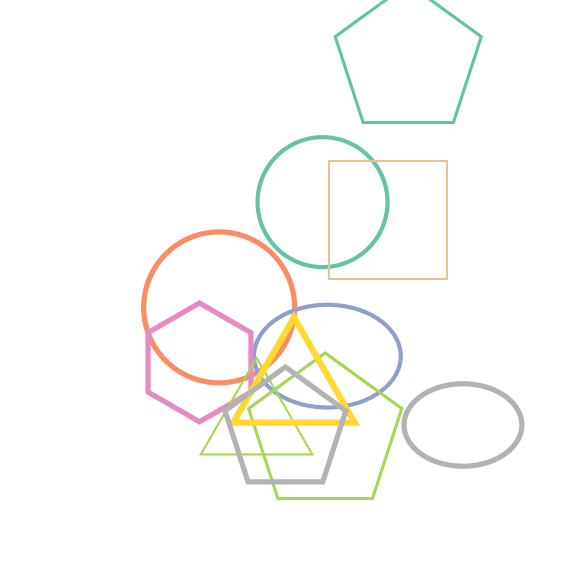[{"shape": "pentagon", "thickness": 1.5, "radius": 0.66, "center": [0.707, 0.895]}, {"shape": "circle", "thickness": 2, "radius": 0.56, "center": [0.559, 0.649]}, {"shape": "circle", "thickness": 2.5, "radius": 0.65, "center": [0.379, 0.467]}, {"shape": "oval", "thickness": 2, "radius": 0.64, "center": [0.567, 0.382]}, {"shape": "hexagon", "thickness": 2.5, "radius": 0.51, "center": [0.345, 0.372]}, {"shape": "pentagon", "thickness": 1.5, "radius": 0.7, "center": [0.563, 0.249]}, {"shape": "triangle", "thickness": 1, "radius": 0.56, "center": [0.444, 0.268]}, {"shape": "triangle", "thickness": 3, "radius": 0.61, "center": [0.509, 0.328]}, {"shape": "square", "thickness": 1, "radius": 0.51, "center": [0.672, 0.618]}, {"shape": "oval", "thickness": 2.5, "radius": 0.51, "center": [0.802, 0.263]}, {"shape": "pentagon", "thickness": 2.5, "radius": 0.55, "center": [0.494, 0.254]}]